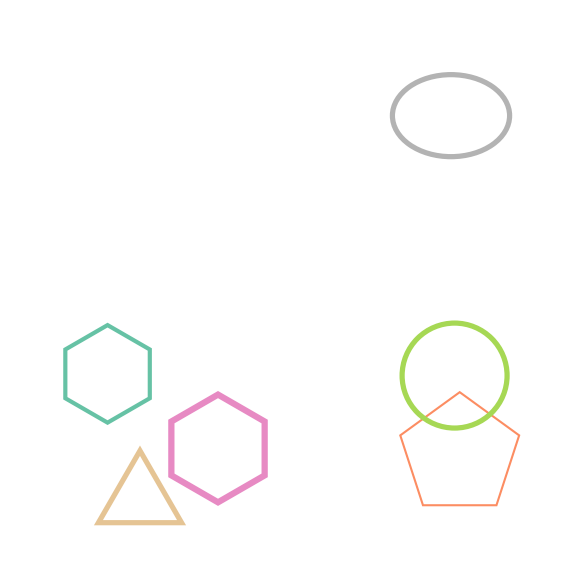[{"shape": "hexagon", "thickness": 2, "radius": 0.42, "center": [0.186, 0.352]}, {"shape": "pentagon", "thickness": 1, "radius": 0.54, "center": [0.796, 0.212]}, {"shape": "hexagon", "thickness": 3, "radius": 0.47, "center": [0.378, 0.223]}, {"shape": "circle", "thickness": 2.5, "radius": 0.45, "center": [0.787, 0.349]}, {"shape": "triangle", "thickness": 2.5, "radius": 0.42, "center": [0.242, 0.136]}, {"shape": "oval", "thickness": 2.5, "radius": 0.51, "center": [0.781, 0.799]}]